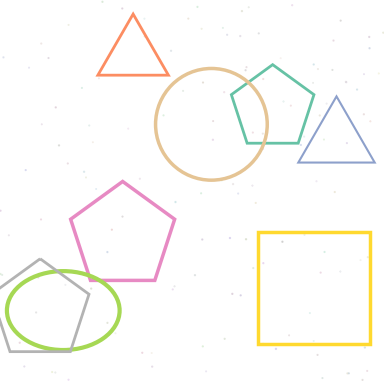[{"shape": "pentagon", "thickness": 2, "radius": 0.56, "center": [0.708, 0.719]}, {"shape": "triangle", "thickness": 2, "radius": 0.53, "center": [0.346, 0.858]}, {"shape": "triangle", "thickness": 1.5, "radius": 0.57, "center": [0.874, 0.635]}, {"shape": "pentagon", "thickness": 2.5, "radius": 0.71, "center": [0.319, 0.387]}, {"shape": "oval", "thickness": 3, "radius": 0.73, "center": [0.164, 0.193]}, {"shape": "square", "thickness": 2.5, "radius": 0.73, "center": [0.815, 0.252]}, {"shape": "circle", "thickness": 2.5, "radius": 0.73, "center": [0.549, 0.677]}, {"shape": "pentagon", "thickness": 2, "radius": 0.67, "center": [0.104, 0.195]}]